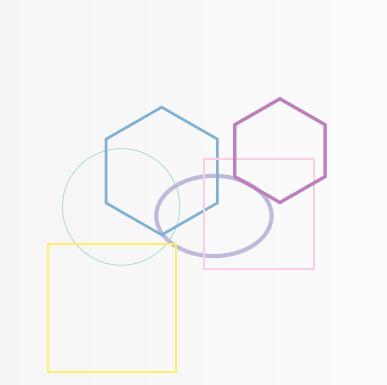[{"shape": "circle", "thickness": 0.5, "radius": 0.76, "center": [0.313, 0.463]}, {"shape": "oval", "thickness": 3, "radius": 0.74, "center": [0.552, 0.439]}, {"shape": "hexagon", "thickness": 2, "radius": 0.83, "center": [0.417, 0.556]}, {"shape": "square", "thickness": 1.5, "radius": 0.71, "center": [0.668, 0.444]}, {"shape": "hexagon", "thickness": 2.5, "radius": 0.67, "center": [0.722, 0.609]}, {"shape": "square", "thickness": 1.5, "radius": 0.83, "center": [0.29, 0.2]}]